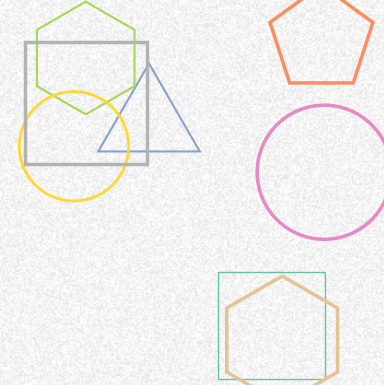[{"shape": "square", "thickness": 1, "radius": 0.69, "center": [0.705, 0.154]}, {"shape": "pentagon", "thickness": 2.5, "radius": 0.7, "center": [0.835, 0.898]}, {"shape": "triangle", "thickness": 1.5, "radius": 0.76, "center": [0.387, 0.683]}, {"shape": "circle", "thickness": 2.5, "radius": 0.87, "center": [0.842, 0.553]}, {"shape": "hexagon", "thickness": 1.5, "radius": 0.73, "center": [0.223, 0.849]}, {"shape": "circle", "thickness": 2, "radius": 0.71, "center": [0.192, 0.62]}, {"shape": "hexagon", "thickness": 2.5, "radius": 0.83, "center": [0.733, 0.117]}, {"shape": "square", "thickness": 2.5, "radius": 0.79, "center": [0.224, 0.733]}]